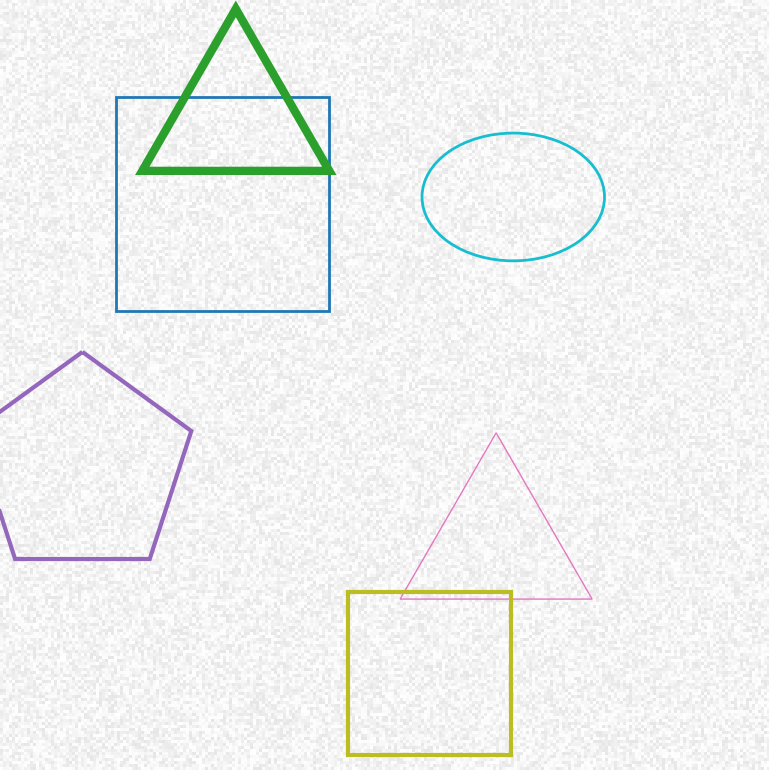[{"shape": "square", "thickness": 1, "radius": 0.69, "center": [0.289, 0.736]}, {"shape": "triangle", "thickness": 3, "radius": 0.7, "center": [0.306, 0.848]}, {"shape": "pentagon", "thickness": 1.5, "radius": 0.74, "center": [0.107, 0.394]}, {"shape": "triangle", "thickness": 0.5, "radius": 0.72, "center": [0.644, 0.294]}, {"shape": "square", "thickness": 1.5, "radius": 0.53, "center": [0.558, 0.126]}, {"shape": "oval", "thickness": 1, "radius": 0.59, "center": [0.667, 0.744]}]